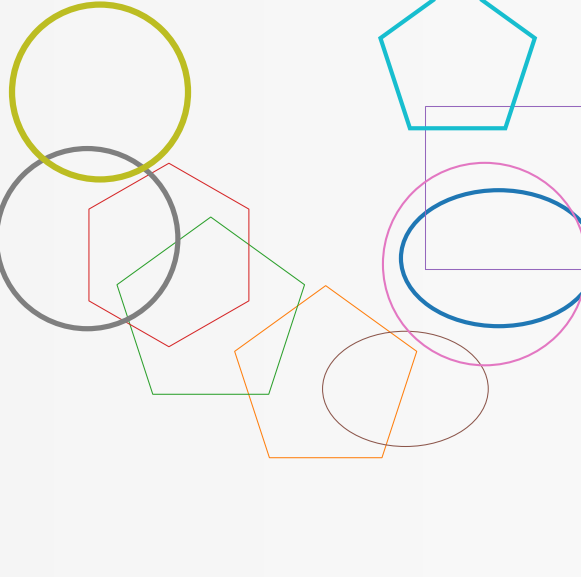[{"shape": "oval", "thickness": 2, "radius": 0.84, "center": [0.858, 0.552]}, {"shape": "pentagon", "thickness": 0.5, "radius": 0.82, "center": [0.56, 0.34]}, {"shape": "pentagon", "thickness": 0.5, "radius": 0.85, "center": [0.363, 0.454]}, {"shape": "hexagon", "thickness": 0.5, "radius": 0.79, "center": [0.291, 0.558]}, {"shape": "square", "thickness": 0.5, "radius": 0.7, "center": [0.873, 0.674]}, {"shape": "oval", "thickness": 0.5, "radius": 0.71, "center": [0.697, 0.326]}, {"shape": "circle", "thickness": 1, "radius": 0.88, "center": [0.834, 0.542]}, {"shape": "circle", "thickness": 2.5, "radius": 0.78, "center": [0.15, 0.586]}, {"shape": "circle", "thickness": 3, "radius": 0.76, "center": [0.172, 0.84]}, {"shape": "pentagon", "thickness": 2, "radius": 0.7, "center": [0.787, 0.89]}]